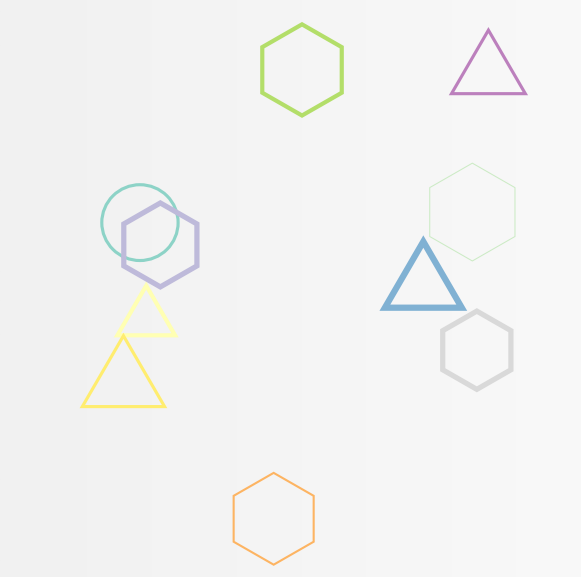[{"shape": "circle", "thickness": 1.5, "radius": 0.33, "center": [0.241, 0.614]}, {"shape": "triangle", "thickness": 2, "radius": 0.29, "center": [0.252, 0.447]}, {"shape": "hexagon", "thickness": 2.5, "radius": 0.36, "center": [0.276, 0.575]}, {"shape": "triangle", "thickness": 3, "radius": 0.38, "center": [0.728, 0.504]}, {"shape": "hexagon", "thickness": 1, "radius": 0.4, "center": [0.471, 0.101]}, {"shape": "hexagon", "thickness": 2, "radius": 0.39, "center": [0.52, 0.878]}, {"shape": "hexagon", "thickness": 2.5, "radius": 0.34, "center": [0.82, 0.393]}, {"shape": "triangle", "thickness": 1.5, "radius": 0.37, "center": [0.84, 0.874]}, {"shape": "hexagon", "thickness": 0.5, "radius": 0.42, "center": [0.813, 0.632]}, {"shape": "triangle", "thickness": 1.5, "radius": 0.41, "center": [0.212, 0.336]}]